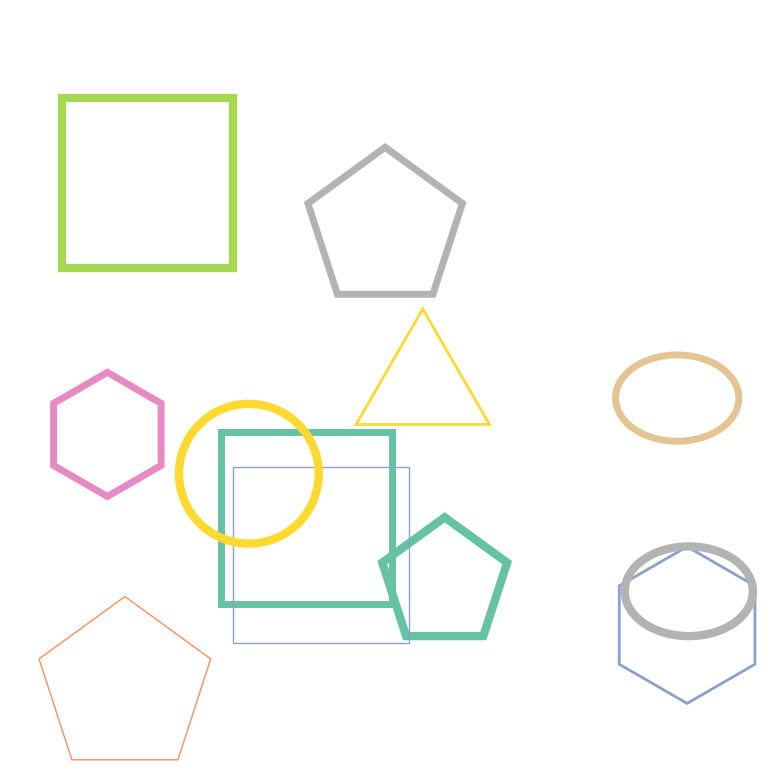[{"shape": "pentagon", "thickness": 3, "radius": 0.43, "center": [0.578, 0.243]}, {"shape": "square", "thickness": 2.5, "radius": 0.56, "center": [0.398, 0.327]}, {"shape": "pentagon", "thickness": 0.5, "radius": 0.59, "center": [0.162, 0.108]}, {"shape": "hexagon", "thickness": 1, "radius": 0.51, "center": [0.892, 0.188]}, {"shape": "square", "thickness": 0.5, "radius": 0.57, "center": [0.417, 0.279]}, {"shape": "hexagon", "thickness": 2.5, "radius": 0.4, "center": [0.139, 0.436]}, {"shape": "square", "thickness": 3, "radius": 0.55, "center": [0.192, 0.762]}, {"shape": "circle", "thickness": 3, "radius": 0.45, "center": [0.323, 0.385]}, {"shape": "triangle", "thickness": 1, "radius": 0.5, "center": [0.549, 0.499]}, {"shape": "oval", "thickness": 2.5, "radius": 0.4, "center": [0.879, 0.483]}, {"shape": "oval", "thickness": 3, "radius": 0.42, "center": [0.895, 0.232]}, {"shape": "pentagon", "thickness": 2.5, "radius": 0.53, "center": [0.5, 0.703]}]